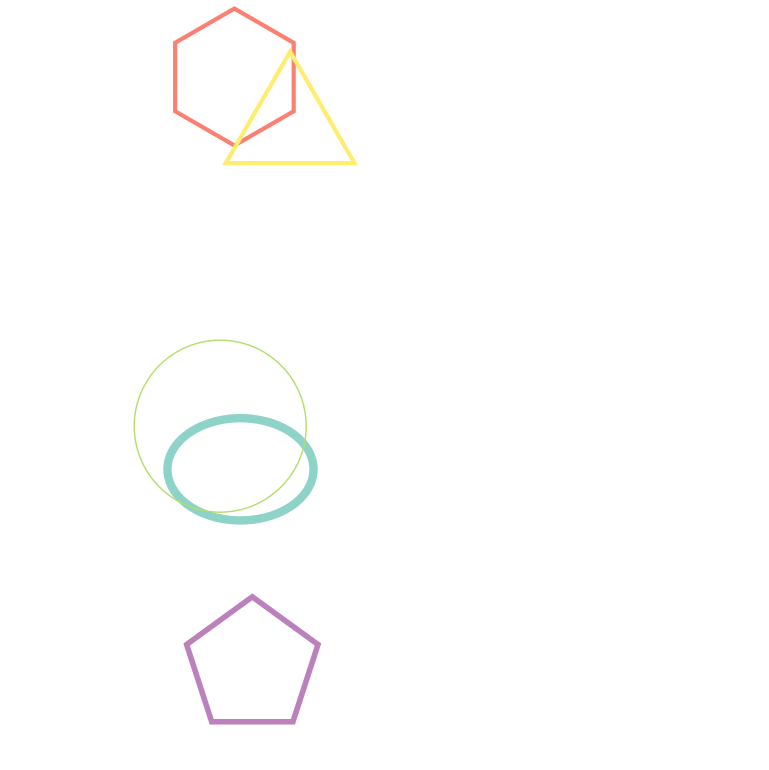[{"shape": "oval", "thickness": 3, "radius": 0.47, "center": [0.312, 0.39]}, {"shape": "hexagon", "thickness": 1.5, "radius": 0.44, "center": [0.304, 0.9]}, {"shape": "circle", "thickness": 0.5, "radius": 0.56, "center": [0.286, 0.447]}, {"shape": "pentagon", "thickness": 2, "radius": 0.45, "center": [0.328, 0.135]}, {"shape": "triangle", "thickness": 1.5, "radius": 0.48, "center": [0.377, 0.836]}]